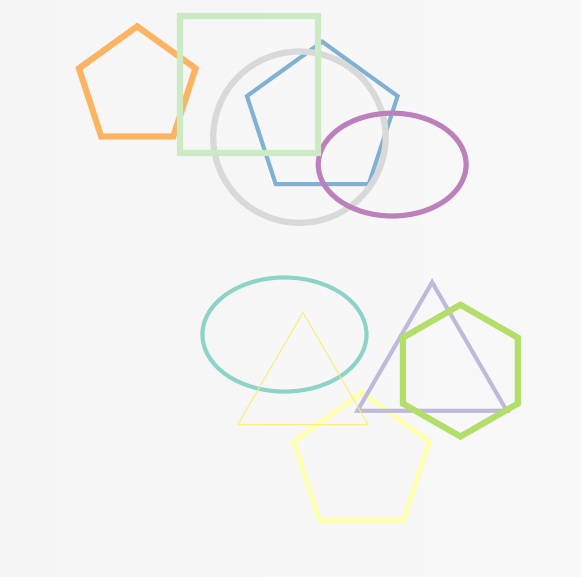[{"shape": "oval", "thickness": 2, "radius": 0.71, "center": [0.489, 0.42]}, {"shape": "pentagon", "thickness": 2.5, "radius": 0.61, "center": [0.622, 0.197]}, {"shape": "triangle", "thickness": 2, "radius": 0.74, "center": [0.743, 0.362]}, {"shape": "pentagon", "thickness": 2, "radius": 0.68, "center": [0.554, 0.791]}, {"shape": "pentagon", "thickness": 3, "radius": 0.53, "center": [0.236, 0.848]}, {"shape": "hexagon", "thickness": 3, "radius": 0.57, "center": [0.792, 0.357]}, {"shape": "circle", "thickness": 3, "radius": 0.74, "center": [0.515, 0.762]}, {"shape": "oval", "thickness": 2.5, "radius": 0.64, "center": [0.675, 0.714]}, {"shape": "square", "thickness": 3, "radius": 0.59, "center": [0.428, 0.853]}, {"shape": "triangle", "thickness": 0.5, "radius": 0.65, "center": [0.521, 0.329]}]